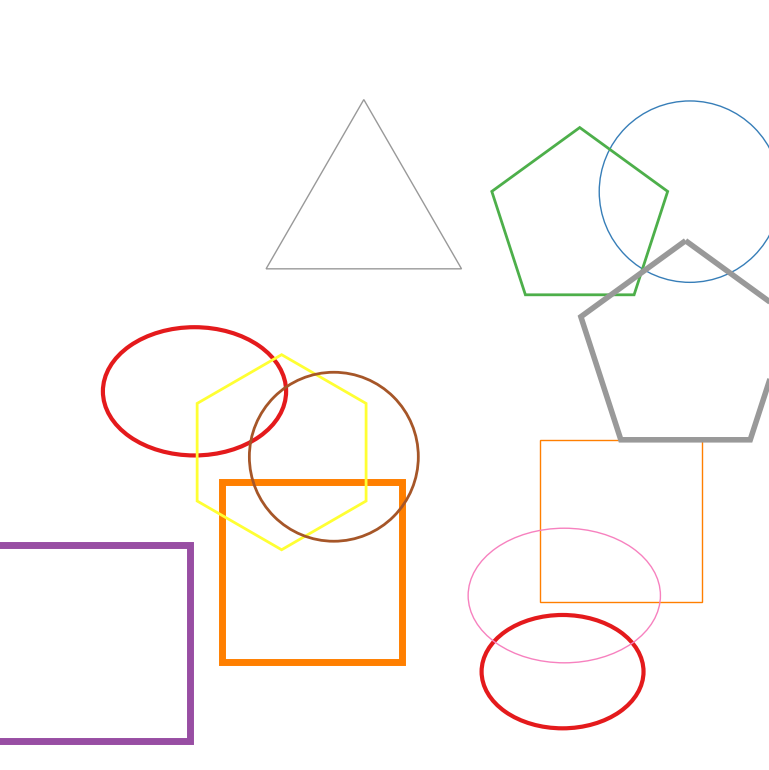[{"shape": "oval", "thickness": 1.5, "radius": 0.59, "center": [0.253, 0.492]}, {"shape": "oval", "thickness": 1.5, "radius": 0.53, "center": [0.731, 0.128]}, {"shape": "circle", "thickness": 0.5, "radius": 0.59, "center": [0.896, 0.751]}, {"shape": "pentagon", "thickness": 1, "radius": 0.6, "center": [0.753, 0.714]}, {"shape": "square", "thickness": 2.5, "radius": 0.64, "center": [0.118, 0.165]}, {"shape": "square", "thickness": 0.5, "radius": 0.53, "center": [0.806, 0.323]}, {"shape": "square", "thickness": 2.5, "radius": 0.58, "center": [0.406, 0.257]}, {"shape": "hexagon", "thickness": 1, "radius": 0.63, "center": [0.366, 0.413]}, {"shape": "circle", "thickness": 1, "radius": 0.55, "center": [0.434, 0.407]}, {"shape": "oval", "thickness": 0.5, "radius": 0.62, "center": [0.733, 0.227]}, {"shape": "pentagon", "thickness": 2, "radius": 0.71, "center": [0.89, 0.544]}, {"shape": "triangle", "thickness": 0.5, "radius": 0.73, "center": [0.472, 0.724]}]